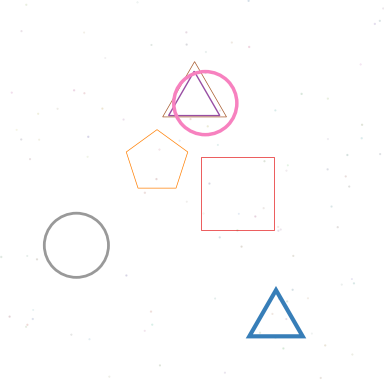[{"shape": "square", "thickness": 0.5, "radius": 0.47, "center": [0.617, 0.497]}, {"shape": "triangle", "thickness": 3, "radius": 0.4, "center": [0.717, 0.166]}, {"shape": "triangle", "thickness": 1, "radius": 0.38, "center": [0.504, 0.738]}, {"shape": "pentagon", "thickness": 0.5, "radius": 0.42, "center": [0.408, 0.579]}, {"shape": "triangle", "thickness": 0.5, "radius": 0.48, "center": [0.505, 0.744]}, {"shape": "circle", "thickness": 2.5, "radius": 0.41, "center": [0.533, 0.732]}, {"shape": "circle", "thickness": 2, "radius": 0.42, "center": [0.198, 0.363]}]